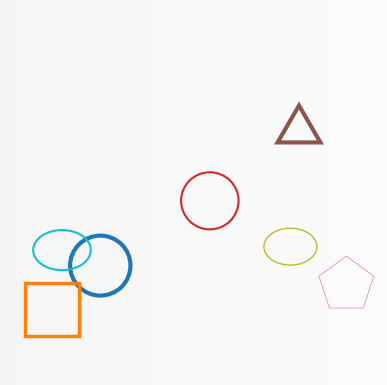[{"shape": "circle", "thickness": 3, "radius": 0.39, "center": [0.259, 0.31]}, {"shape": "square", "thickness": 2.5, "radius": 0.35, "center": [0.134, 0.195]}, {"shape": "circle", "thickness": 1.5, "radius": 0.37, "center": [0.542, 0.478]}, {"shape": "triangle", "thickness": 3, "radius": 0.32, "center": [0.772, 0.662]}, {"shape": "pentagon", "thickness": 0.5, "radius": 0.37, "center": [0.894, 0.26]}, {"shape": "oval", "thickness": 1, "radius": 0.34, "center": [0.749, 0.359]}, {"shape": "oval", "thickness": 1.5, "radius": 0.37, "center": [0.16, 0.35]}]